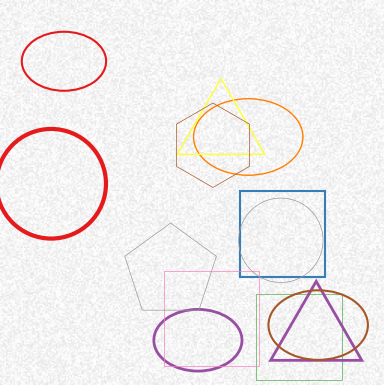[{"shape": "oval", "thickness": 1.5, "radius": 0.55, "center": [0.166, 0.841]}, {"shape": "circle", "thickness": 3, "radius": 0.71, "center": [0.133, 0.523]}, {"shape": "square", "thickness": 1.5, "radius": 0.56, "center": [0.734, 0.392]}, {"shape": "square", "thickness": 0.5, "radius": 0.56, "center": [0.777, 0.124]}, {"shape": "triangle", "thickness": 2, "radius": 0.68, "center": [0.821, 0.132]}, {"shape": "oval", "thickness": 2, "radius": 0.57, "center": [0.514, 0.116]}, {"shape": "oval", "thickness": 1, "radius": 0.71, "center": [0.645, 0.644]}, {"shape": "triangle", "thickness": 1, "radius": 0.66, "center": [0.574, 0.665]}, {"shape": "hexagon", "thickness": 0.5, "radius": 0.55, "center": [0.553, 0.623]}, {"shape": "oval", "thickness": 1.5, "radius": 0.65, "center": [0.826, 0.156]}, {"shape": "square", "thickness": 0.5, "radius": 0.61, "center": [0.549, 0.172]}, {"shape": "pentagon", "thickness": 0.5, "radius": 0.63, "center": [0.443, 0.296]}, {"shape": "circle", "thickness": 0.5, "radius": 0.55, "center": [0.729, 0.376]}]